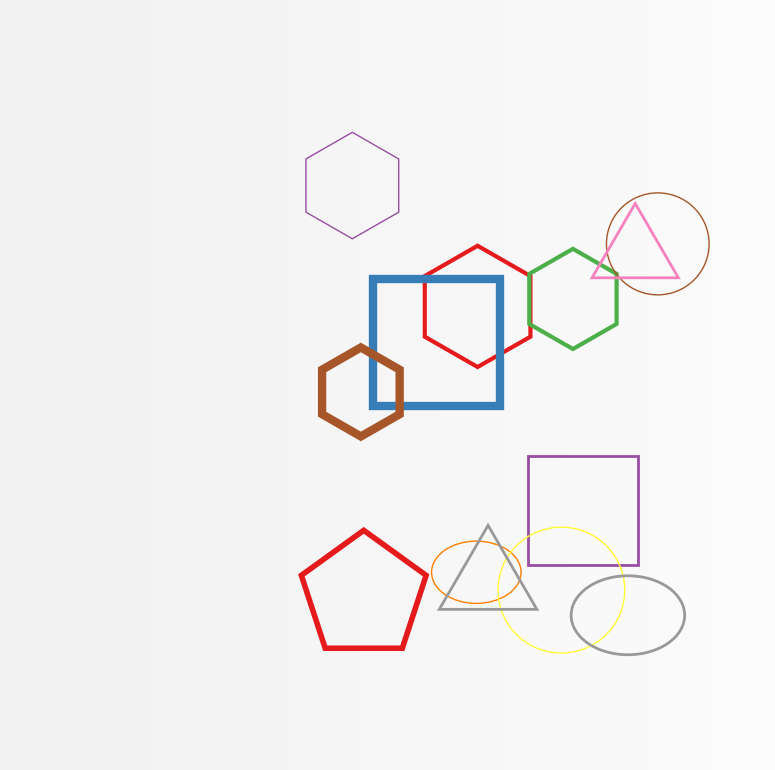[{"shape": "pentagon", "thickness": 2, "radius": 0.42, "center": [0.469, 0.227]}, {"shape": "hexagon", "thickness": 1.5, "radius": 0.39, "center": [0.616, 0.602]}, {"shape": "square", "thickness": 3, "radius": 0.41, "center": [0.563, 0.555]}, {"shape": "hexagon", "thickness": 1.5, "radius": 0.33, "center": [0.739, 0.612]}, {"shape": "hexagon", "thickness": 0.5, "radius": 0.35, "center": [0.455, 0.759]}, {"shape": "square", "thickness": 1, "radius": 0.36, "center": [0.752, 0.337]}, {"shape": "oval", "thickness": 0.5, "radius": 0.29, "center": [0.615, 0.257]}, {"shape": "circle", "thickness": 0.5, "radius": 0.41, "center": [0.724, 0.234]}, {"shape": "circle", "thickness": 0.5, "radius": 0.33, "center": [0.849, 0.683]}, {"shape": "hexagon", "thickness": 3, "radius": 0.29, "center": [0.466, 0.491]}, {"shape": "triangle", "thickness": 1, "radius": 0.32, "center": [0.82, 0.671]}, {"shape": "oval", "thickness": 1, "radius": 0.37, "center": [0.81, 0.201]}, {"shape": "triangle", "thickness": 1, "radius": 0.36, "center": [0.63, 0.245]}]